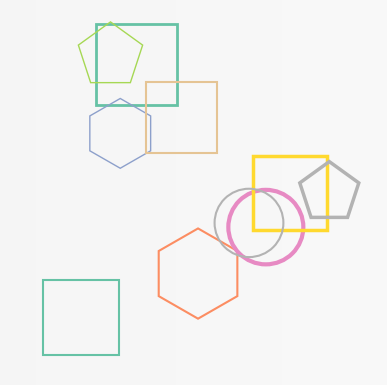[{"shape": "square", "thickness": 2, "radius": 0.52, "center": [0.353, 0.833]}, {"shape": "square", "thickness": 1.5, "radius": 0.49, "center": [0.209, 0.175]}, {"shape": "hexagon", "thickness": 1.5, "radius": 0.59, "center": [0.511, 0.289]}, {"shape": "hexagon", "thickness": 1, "radius": 0.45, "center": [0.31, 0.654]}, {"shape": "circle", "thickness": 3, "radius": 0.48, "center": [0.686, 0.41]}, {"shape": "pentagon", "thickness": 1, "radius": 0.44, "center": [0.285, 0.856]}, {"shape": "square", "thickness": 2.5, "radius": 0.48, "center": [0.748, 0.499]}, {"shape": "square", "thickness": 1.5, "radius": 0.46, "center": [0.468, 0.694]}, {"shape": "pentagon", "thickness": 2.5, "radius": 0.4, "center": [0.85, 0.5]}, {"shape": "circle", "thickness": 1.5, "radius": 0.44, "center": [0.643, 0.421]}]